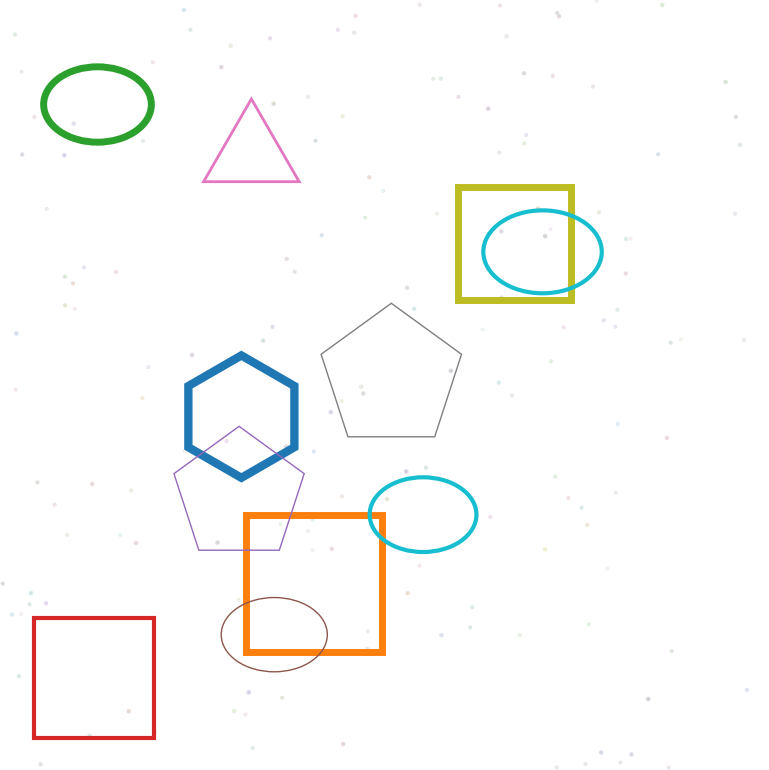[{"shape": "hexagon", "thickness": 3, "radius": 0.4, "center": [0.313, 0.459]}, {"shape": "square", "thickness": 2.5, "radius": 0.44, "center": [0.408, 0.242]}, {"shape": "oval", "thickness": 2.5, "radius": 0.35, "center": [0.127, 0.864]}, {"shape": "square", "thickness": 1.5, "radius": 0.39, "center": [0.122, 0.119]}, {"shape": "pentagon", "thickness": 0.5, "radius": 0.44, "center": [0.31, 0.357]}, {"shape": "oval", "thickness": 0.5, "radius": 0.34, "center": [0.356, 0.176]}, {"shape": "triangle", "thickness": 1, "radius": 0.36, "center": [0.326, 0.8]}, {"shape": "pentagon", "thickness": 0.5, "radius": 0.48, "center": [0.508, 0.51]}, {"shape": "square", "thickness": 2.5, "radius": 0.37, "center": [0.668, 0.684]}, {"shape": "oval", "thickness": 1.5, "radius": 0.35, "center": [0.549, 0.332]}, {"shape": "oval", "thickness": 1.5, "radius": 0.38, "center": [0.705, 0.673]}]